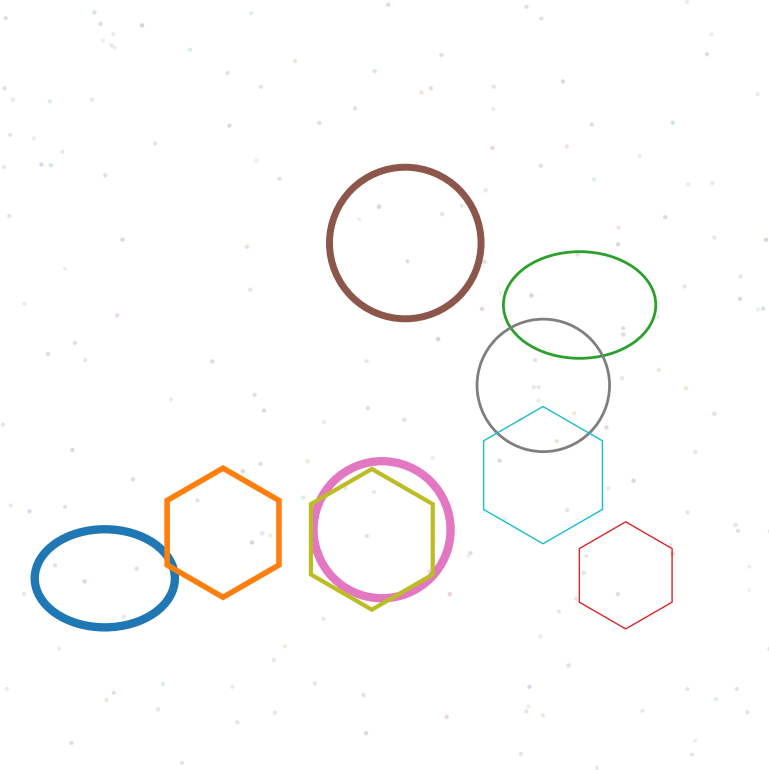[{"shape": "oval", "thickness": 3, "radius": 0.46, "center": [0.136, 0.249]}, {"shape": "hexagon", "thickness": 2, "radius": 0.42, "center": [0.29, 0.308]}, {"shape": "oval", "thickness": 1, "radius": 0.49, "center": [0.753, 0.604]}, {"shape": "hexagon", "thickness": 0.5, "radius": 0.35, "center": [0.813, 0.253]}, {"shape": "circle", "thickness": 2.5, "radius": 0.49, "center": [0.526, 0.684]}, {"shape": "circle", "thickness": 3, "radius": 0.45, "center": [0.496, 0.312]}, {"shape": "circle", "thickness": 1, "radius": 0.43, "center": [0.706, 0.499]}, {"shape": "hexagon", "thickness": 1.5, "radius": 0.46, "center": [0.483, 0.3]}, {"shape": "hexagon", "thickness": 0.5, "radius": 0.45, "center": [0.705, 0.383]}]